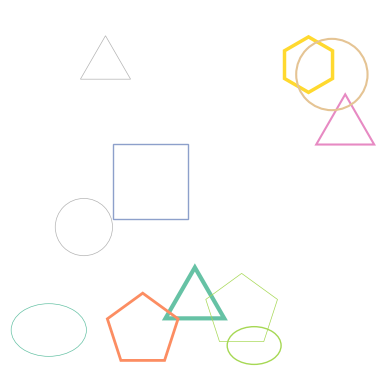[{"shape": "triangle", "thickness": 3, "radius": 0.44, "center": [0.506, 0.217]}, {"shape": "oval", "thickness": 0.5, "radius": 0.49, "center": [0.127, 0.143]}, {"shape": "pentagon", "thickness": 2, "radius": 0.48, "center": [0.371, 0.142]}, {"shape": "square", "thickness": 1, "radius": 0.48, "center": [0.39, 0.529]}, {"shape": "triangle", "thickness": 1.5, "radius": 0.43, "center": [0.897, 0.668]}, {"shape": "pentagon", "thickness": 0.5, "radius": 0.49, "center": [0.628, 0.192]}, {"shape": "oval", "thickness": 1, "radius": 0.35, "center": [0.66, 0.103]}, {"shape": "hexagon", "thickness": 2.5, "radius": 0.36, "center": [0.801, 0.832]}, {"shape": "circle", "thickness": 1.5, "radius": 0.46, "center": [0.862, 0.806]}, {"shape": "triangle", "thickness": 0.5, "radius": 0.38, "center": [0.274, 0.832]}, {"shape": "circle", "thickness": 0.5, "radius": 0.37, "center": [0.218, 0.41]}]